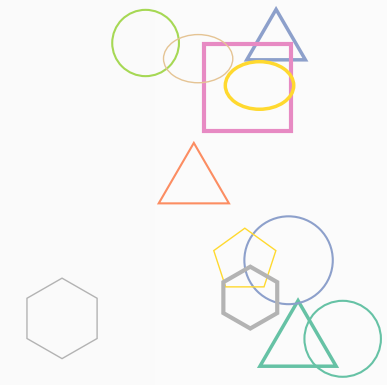[{"shape": "triangle", "thickness": 2.5, "radius": 0.57, "center": [0.769, 0.106]}, {"shape": "circle", "thickness": 1.5, "radius": 0.49, "center": [0.884, 0.12]}, {"shape": "triangle", "thickness": 1.5, "radius": 0.52, "center": [0.5, 0.524]}, {"shape": "circle", "thickness": 1.5, "radius": 0.57, "center": [0.745, 0.324]}, {"shape": "triangle", "thickness": 2.5, "radius": 0.44, "center": [0.712, 0.888]}, {"shape": "square", "thickness": 3, "radius": 0.56, "center": [0.638, 0.773]}, {"shape": "circle", "thickness": 1.5, "radius": 0.43, "center": [0.376, 0.888]}, {"shape": "pentagon", "thickness": 1, "radius": 0.42, "center": [0.632, 0.323]}, {"shape": "oval", "thickness": 2.5, "radius": 0.44, "center": [0.67, 0.778]}, {"shape": "oval", "thickness": 1, "radius": 0.45, "center": [0.511, 0.848]}, {"shape": "hexagon", "thickness": 1, "radius": 0.52, "center": [0.16, 0.173]}, {"shape": "hexagon", "thickness": 3, "radius": 0.4, "center": [0.646, 0.227]}]